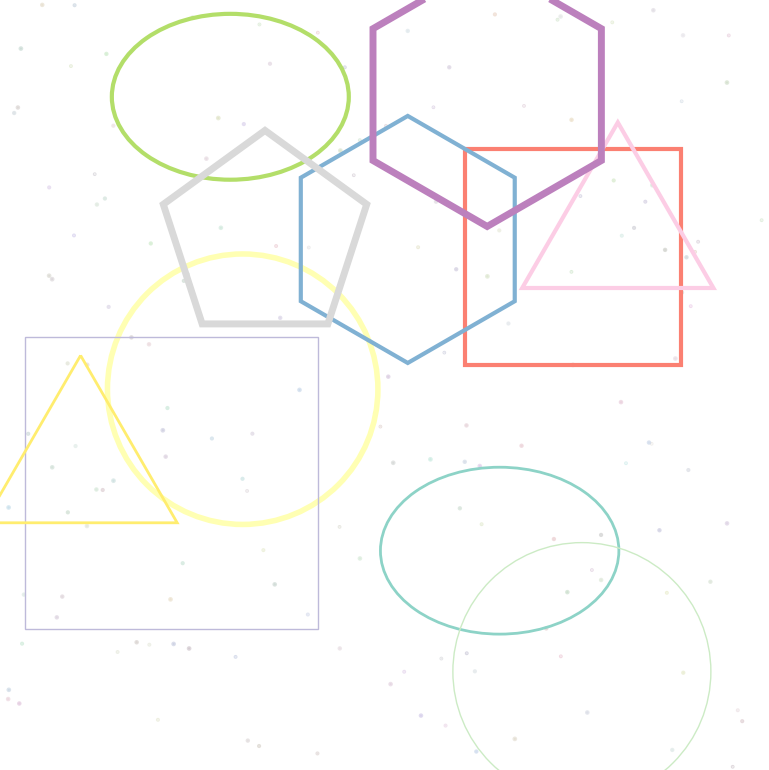[{"shape": "oval", "thickness": 1, "radius": 0.77, "center": [0.649, 0.285]}, {"shape": "circle", "thickness": 2, "radius": 0.88, "center": [0.315, 0.495]}, {"shape": "square", "thickness": 0.5, "radius": 0.95, "center": [0.223, 0.373]}, {"shape": "square", "thickness": 1.5, "radius": 0.7, "center": [0.744, 0.666]}, {"shape": "hexagon", "thickness": 1.5, "radius": 0.8, "center": [0.53, 0.689]}, {"shape": "oval", "thickness": 1.5, "radius": 0.77, "center": [0.299, 0.874]}, {"shape": "triangle", "thickness": 1.5, "radius": 0.72, "center": [0.802, 0.698]}, {"shape": "pentagon", "thickness": 2.5, "radius": 0.69, "center": [0.344, 0.692]}, {"shape": "hexagon", "thickness": 2.5, "radius": 0.86, "center": [0.633, 0.877]}, {"shape": "circle", "thickness": 0.5, "radius": 0.84, "center": [0.756, 0.128]}, {"shape": "triangle", "thickness": 1, "radius": 0.72, "center": [0.105, 0.394]}]